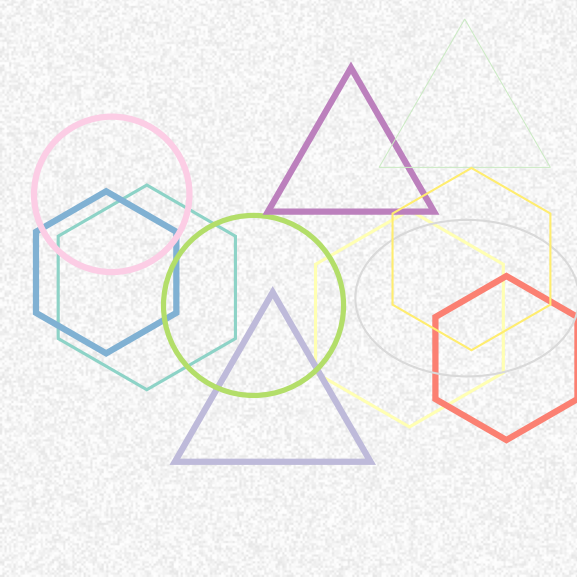[{"shape": "hexagon", "thickness": 1.5, "radius": 0.89, "center": [0.254, 0.502]}, {"shape": "hexagon", "thickness": 1.5, "radius": 0.94, "center": [0.709, 0.448]}, {"shape": "triangle", "thickness": 3, "radius": 0.98, "center": [0.472, 0.297]}, {"shape": "hexagon", "thickness": 3, "radius": 0.71, "center": [0.877, 0.379]}, {"shape": "hexagon", "thickness": 3, "radius": 0.7, "center": [0.184, 0.528]}, {"shape": "circle", "thickness": 2.5, "radius": 0.78, "center": [0.439, 0.47]}, {"shape": "circle", "thickness": 3, "radius": 0.67, "center": [0.193, 0.663]}, {"shape": "oval", "thickness": 1, "radius": 0.97, "center": [0.809, 0.483]}, {"shape": "triangle", "thickness": 3, "radius": 0.83, "center": [0.608, 0.716]}, {"shape": "triangle", "thickness": 0.5, "radius": 0.86, "center": [0.805, 0.795]}, {"shape": "hexagon", "thickness": 1, "radius": 0.79, "center": [0.816, 0.55]}]